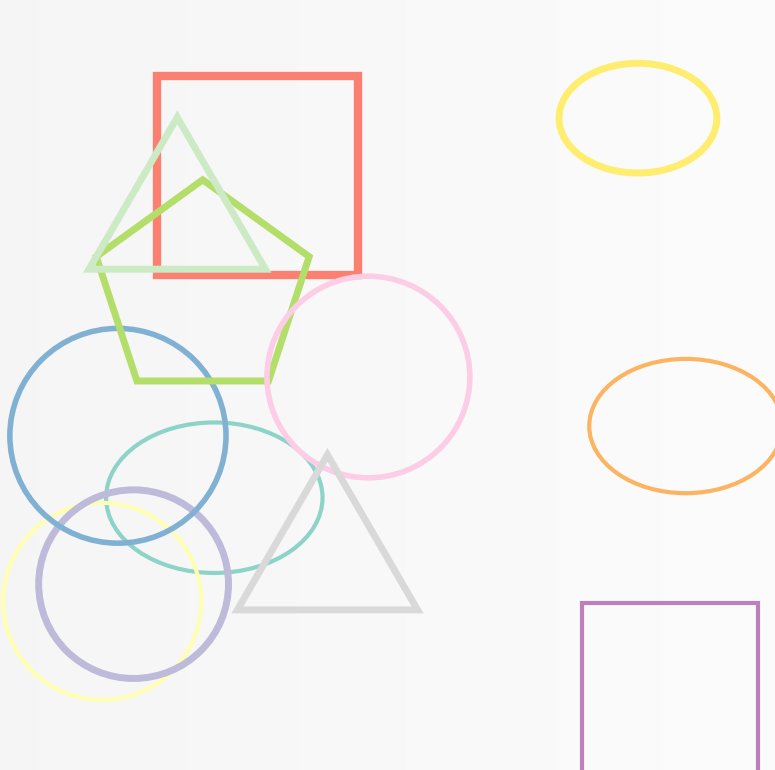[{"shape": "oval", "thickness": 1.5, "radius": 0.7, "center": [0.277, 0.354]}, {"shape": "circle", "thickness": 1.5, "radius": 0.64, "center": [0.132, 0.219]}, {"shape": "circle", "thickness": 2.5, "radius": 0.61, "center": [0.172, 0.241]}, {"shape": "square", "thickness": 3, "radius": 0.65, "center": [0.333, 0.772]}, {"shape": "circle", "thickness": 2, "radius": 0.7, "center": [0.152, 0.434]}, {"shape": "oval", "thickness": 1.5, "radius": 0.62, "center": [0.885, 0.447]}, {"shape": "pentagon", "thickness": 2.5, "radius": 0.72, "center": [0.262, 0.622]}, {"shape": "circle", "thickness": 2, "radius": 0.65, "center": [0.475, 0.51]}, {"shape": "triangle", "thickness": 2.5, "radius": 0.67, "center": [0.423, 0.275]}, {"shape": "square", "thickness": 1.5, "radius": 0.57, "center": [0.865, 0.103]}, {"shape": "triangle", "thickness": 2.5, "radius": 0.66, "center": [0.229, 0.716]}, {"shape": "oval", "thickness": 2.5, "radius": 0.51, "center": [0.823, 0.847]}]